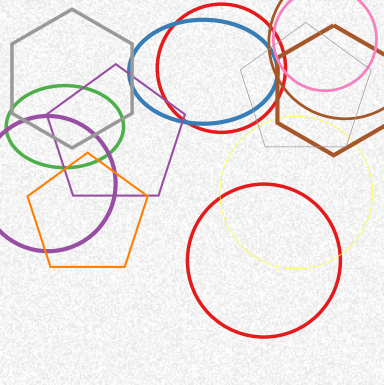[{"shape": "circle", "thickness": 2.5, "radius": 0.99, "center": [0.686, 0.323]}, {"shape": "circle", "thickness": 2.5, "radius": 0.83, "center": [0.575, 0.823]}, {"shape": "oval", "thickness": 3, "radius": 0.96, "center": [0.528, 0.814]}, {"shape": "oval", "thickness": 2.5, "radius": 0.76, "center": [0.169, 0.671]}, {"shape": "pentagon", "thickness": 1.5, "radius": 0.94, "center": [0.301, 0.645]}, {"shape": "circle", "thickness": 3, "radius": 0.88, "center": [0.125, 0.523]}, {"shape": "pentagon", "thickness": 1.5, "radius": 0.82, "center": [0.228, 0.439]}, {"shape": "circle", "thickness": 0.5, "radius": 0.99, "center": [0.77, 0.5]}, {"shape": "circle", "thickness": 2, "radius": 0.99, "center": [0.897, 0.89]}, {"shape": "hexagon", "thickness": 3, "radius": 0.84, "center": [0.867, 0.765]}, {"shape": "circle", "thickness": 2, "radius": 0.67, "center": [0.844, 0.898]}, {"shape": "hexagon", "thickness": 2.5, "radius": 0.9, "center": [0.187, 0.796]}, {"shape": "pentagon", "thickness": 0.5, "radius": 0.89, "center": [0.794, 0.763]}]